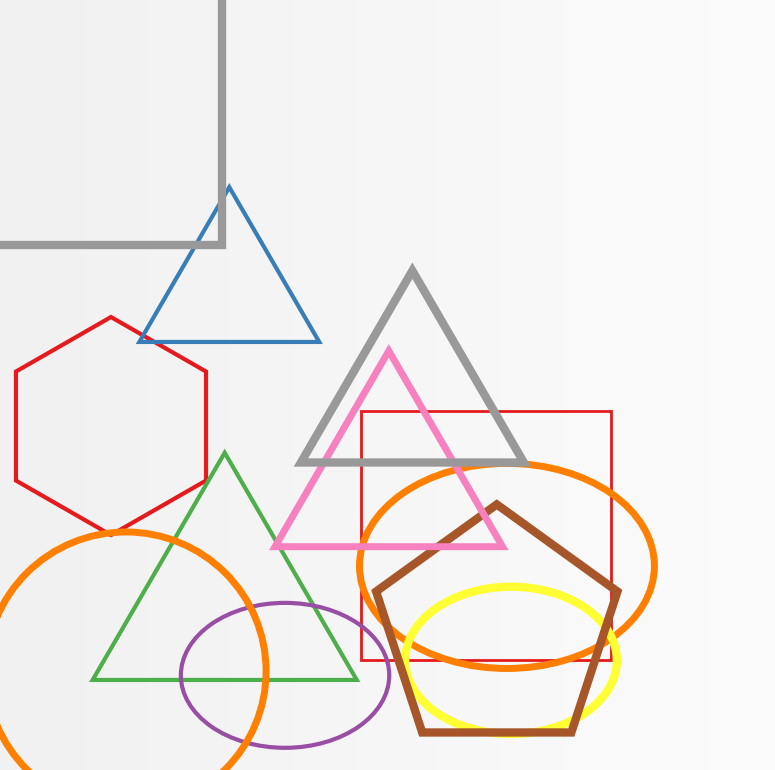[{"shape": "hexagon", "thickness": 1.5, "radius": 0.71, "center": [0.143, 0.447]}, {"shape": "square", "thickness": 1, "radius": 0.81, "center": [0.627, 0.305]}, {"shape": "triangle", "thickness": 1.5, "radius": 0.67, "center": [0.296, 0.623]}, {"shape": "triangle", "thickness": 1.5, "radius": 0.98, "center": [0.29, 0.215]}, {"shape": "oval", "thickness": 1.5, "radius": 0.67, "center": [0.368, 0.123]}, {"shape": "circle", "thickness": 2.5, "radius": 0.9, "center": [0.163, 0.128]}, {"shape": "oval", "thickness": 2.5, "radius": 0.95, "center": [0.654, 0.265]}, {"shape": "oval", "thickness": 3, "radius": 0.68, "center": [0.659, 0.142]}, {"shape": "pentagon", "thickness": 3, "radius": 0.82, "center": [0.641, 0.181]}, {"shape": "triangle", "thickness": 2.5, "radius": 0.85, "center": [0.502, 0.375]}, {"shape": "square", "thickness": 3, "radius": 0.89, "center": [0.108, 0.861]}, {"shape": "triangle", "thickness": 3, "radius": 0.83, "center": [0.532, 0.482]}]